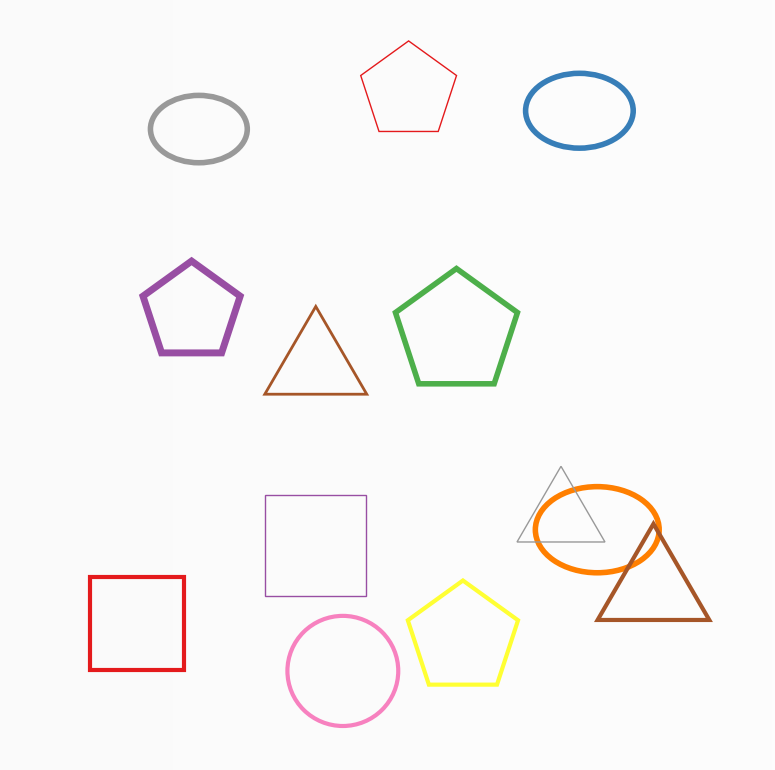[{"shape": "square", "thickness": 1.5, "radius": 0.3, "center": [0.177, 0.19]}, {"shape": "pentagon", "thickness": 0.5, "radius": 0.32, "center": [0.527, 0.882]}, {"shape": "oval", "thickness": 2, "radius": 0.35, "center": [0.748, 0.856]}, {"shape": "pentagon", "thickness": 2, "radius": 0.41, "center": [0.589, 0.569]}, {"shape": "pentagon", "thickness": 2.5, "radius": 0.33, "center": [0.247, 0.595]}, {"shape": "square", "thickness": 0.5, "radius": 0.33, "center": [0.407, 0.292]}, {"shape": "oval", "thickness": 2, "radius": 0.4, "center": [0.771, 0.312]}, {"shape": "pentagon", "thickness": 1.5, "radius": 0.37, "center": [0.597, 0.171]}, {"shape": "triangle", "thickness": 1, "radius": 0.38, "center": [0.407, 0.526]}, {"shape": "triangle", "thickness": 1.5, "radius": 0.42, "center": [0.843, 0.236]}, {"shape": "circle", "thickness": 1.5, "radius": 0.36, "center": [0.442, 0.129]}, {"shape": "oval", "thickness": 2, "radius": 0.31, "center": [0.257, 0.832]}, {"shape": "triangle", "thickness": 0.5, "radius": 0.33, "center": [0.724, 0.329]}]